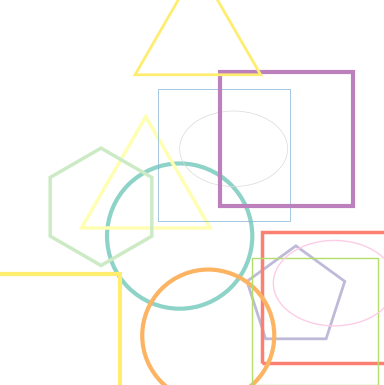[{"shape": "circle", "thickness": 3, "radius": 0.94, "center": [0.467, 0.387]}, {"shape": "triangle", "thickness": 2.5, "radius": 0.96, "center": [0.379, 0.504]}, {"shape": "pentagon", "thickness": 2, "radius": 0.67, "center": [0.768, 0.228]}, {"shape": "square", "thickness": 2.5, "radius": 0.85, "center": [0.851, 0.227]}, {"shape": "square", "thickness": 0.5, "radius": 0.86, "center": [0.582, 0.598]}, {"shape": "circle", "thickness": 3, "radius": 0.86, "center": [0.541, 0.128]}, {"shape": "square", "thickness": 1, "radius": 0.82, "center": [0.818, 0.165]}, {"shape": "oval", "thickness": 1, "radius": 0.79, "center": [0.868, 0.265]}, {"shape": "oval", "thickness": 0.5, "radius": 0.7, "center": [0.607, 0.614]}, {"shape": "square", "thickness": 3, "radius": 0.87, "center": [0.744, 0.639]}, {"shape": "hexagon", "thickness": 2.5, "radius": 0.76, "center": [0.262, 0.463]}, {"shape": "square", "thickness": 3, "radius": 0.82, "center": [0.147, 0.123]}, {"shape": "triangle", "thickness": 2, "radius": 0.94, "center": [0.514, 0.9]}]